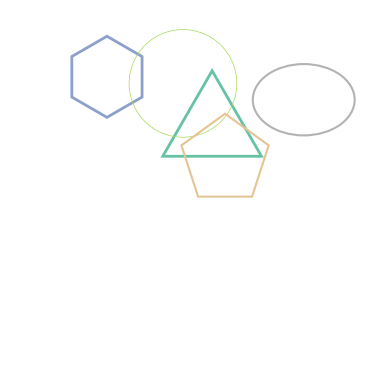[{"shape": "triangle", "thickness": 2, "radius": 0.74, "center": [0.551, 0.668]}, {"shape": "hexagon", "thickness": 2, "radius": 0.53, "center": [0.278, 0.801]}, {"shape": "circle", "thickness": 0.5, "radius": 0.7, "center": [0.475, 0.783]}, {"shape": "pentagon", "thickness": 1.5, "radius": 0.6, "center": [0.585, 0.586]}, {"shape": "oval", "thickness": 1.5, "radius": 0.66, "center": [0.789, 0.741]}]